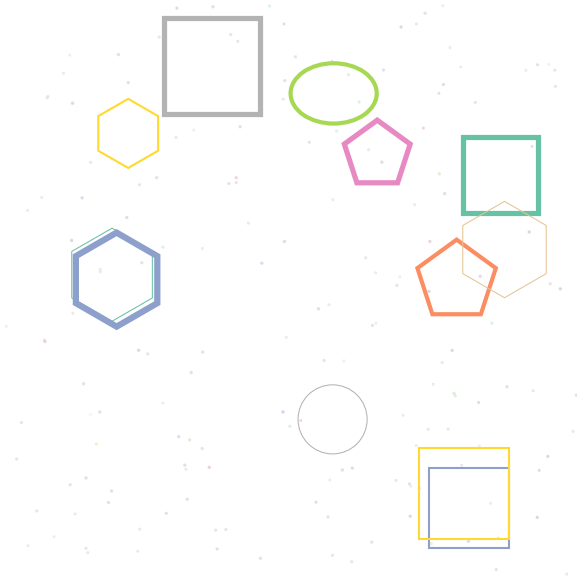[{"shape": "hexagon", "thickness": 0.5, "radius": 0.4, "center": [0.194, 0.523]}, {"shape": "square", "thickness": 2.5, "radius": 0.33, "center": [0.867, 0.696]}, {"shape": "pentagon", "thickness": 2, "radius": 0.36, "center": [0.791, 0.513]}, {"shape": "hexagon", "thickness": 3, "radius": 0.41, "center": [0.202, 0.515]}, {"shape": "square", "thickness": 1, "radius": 0.35, "center": [0.812, 0.12]}, {"shape": "pentagon", "thickness": 2.5, "radius": 0.3, "center": [0.653, 0.731]}, {"shape": "oval", "thickness": 2, "radius": 0.37, "center": [0.578, 0.837]}, {"shape": "hexagon", "thickness": 1, "radius": 0.3, "center": [0.222, 0.768]}, {"shape": "square", "thickness": 1, "radius": 0.39, "center": [0.803, 0.145]}, {"shape": "hexagon", "thickness": 0.5, "radius": 0.42, "center": [0.874, 0.567]}, {"shape": "circle", "thickness": 0.5, "radius": 0.3, "center": [0.576, 0.273]}, {"shape": "square", "thickness": 2.5, "radius": 0.42, "center": [0.368, 0.884]}]